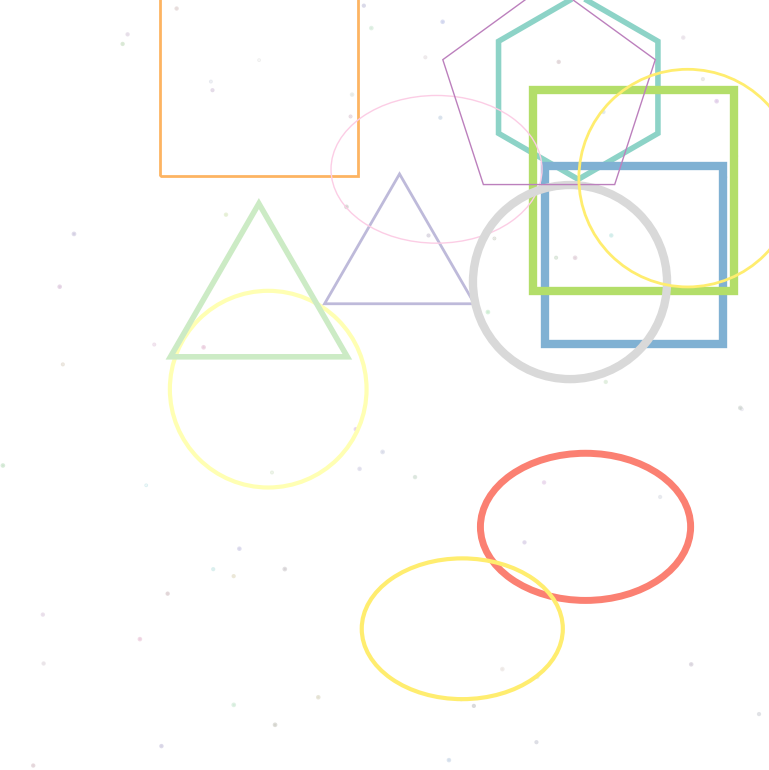[{"shape": "hexagon", "thickness": 2, "radius": 0.6, "center": [0.751, 0.887]}, {"shape": "circle", "thickness": 1.5, "radius": 0.64, "center": [0.348, 0.495]}, {"shape": "triangle", "thickness": 1, "radius": 0.56, "center": [0.519, 0.662]}, {"shape": "oval", "thickness": 2.5, "radius": 0.68, "center": [0.76, 0.316]}, {"shape": "square", "thickness": 3, "radius": 0.58, "center": [0.823, 0.669]}, {"shape": "square", "thickness": 1, "radius": 0.64, "center": [0.336, 0.9]}, {"shape": "square", "thickness": 3, "radius": 0.65, "center": [0.822, 0.752]}, {"shape": "oval", "thickness": 0.5, "radius": 0.69, "center": [0.567, 0.78]}, {"shape": "circle", "thickness": 3, "radius": 0.63, "center": [0.74, 0.634]}, {"shape": "pentagon", "thickness": 0.5, "radius": 0.73, "center": [0.713, 0.878]}, {"shape": "triangle", "thickness": 2, "radius": 0.66, "center": [0.336, 0.603]}, {"shape": "oval", "thickness": 1.5, "radius": 0.65, "center": [0.6, 0.183]}, {"shape": "circle", "thickness": 1, "radius": 0.71, "center": [0.893, 0.769]}]